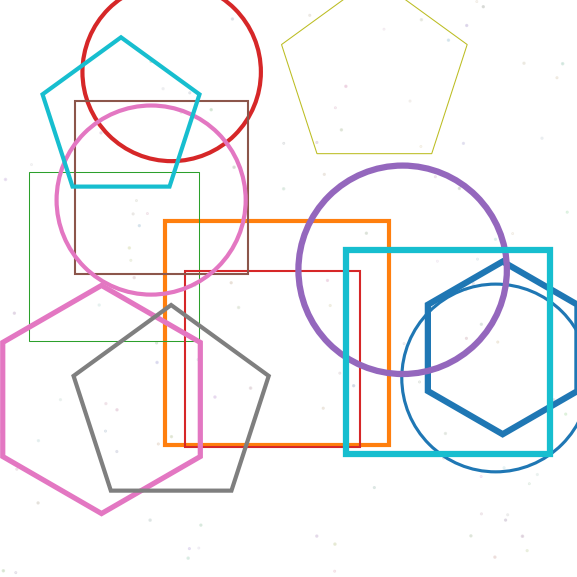[{"shape": "hexagon", "thickness": 3, "radius": 0.75, "center": [0.87, 0.397]}, {"shape": "circle", "thickness": 1.5, "radius": 0.81, "center": [0.858, 0.345]}, {"shape": "square", "thickness": 2, "radius": 0.97, "center": [0.48, 0.423]}, {"shape": "square", "thickness": 0.5, "radius": 0.74, "center": [0.198, 0.555]}, {"shape": "circle", "thickness": 2, "radius": 0.77, "center": [0.297, 0.875]}, {"shape": "square", "thickness": 1, "radius": 0.76, "center": [0.472, 0.377]}, {"shape": "circle", "thickness": 3, "radius": 0.9, "center": [0.697, 0.532]}, {"shape": "square", "thickness": 1, "radius": 0.75, "center": [0.28, 0.675]}, {"shape": "hexagon", "thickness": 2.5, "radius": 0.99, "center": [0.176, 0.307]}, {"shape": "circle", "thickness": 2, "radius": 0.82, "center": [0.262, 0.653]}, {"shape": "pentagon", "thickness": 2, "radius": 0.89, "center": [0.296, 0.293]}, {"shape": "pentagon", "thickness": 0.5, "radius": 0.84, "center": [0.648, 0.87]}, {"shape": "square", "thickness": 3, "radius": 0.88, "center": [0.775, 0.39]}, {"shape": "pentagon", "thickness": 2, "radius": 0.71, "center": [0.21, 0.792]}]